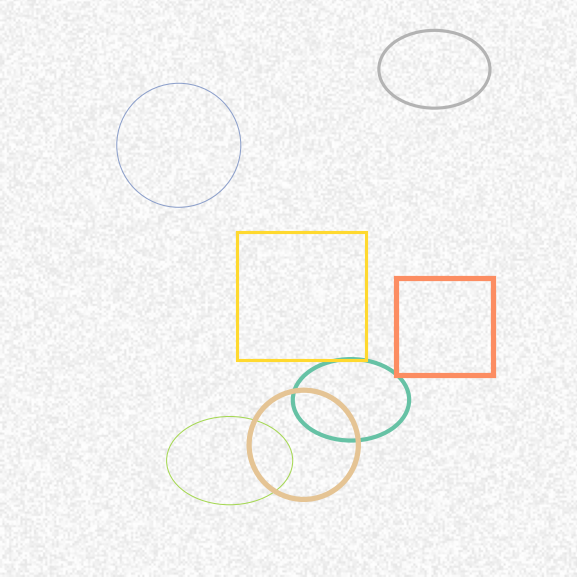[{"shape": "oval", "thickness": 2, "radius": 0.5, "center": [0.608, 0.307]}, {"shape": "square", "thickness": 2.5, "radius": 0.42, "center": [0.77, 0.434]}, {"shape": "circle", "thickness": 0.5, "radius": 0.54, "center": [0.31, 0.748]}, {"shape": "oval", "thickness": 0.5, "radius": 0.55, "center": [0.398, 0.202]}, {"shape": "square", "thickness": 1.5, "radius": 0.56, "center": [0.522, 0.487]}, {"shape": "circle", "thickness": 2.5, "radius": 0.47, "center": [0.526, 0.229]}, {"shape": "oval", "thickness": 1.5, "radius": 0.48, "center": [0.752, 0.879]}]